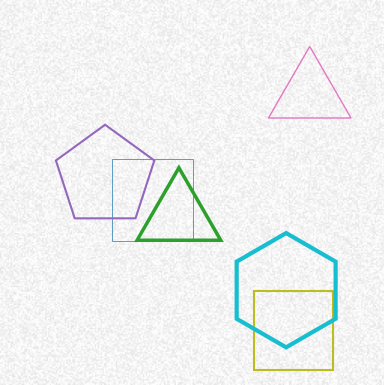[{"shape": "square", "thickness": 0.5, "radius": 0.53, "center": [0.396, 0.481]}, {"shape": "triangle", "thickness": 2.5, "radius": 0.63, "center": [0.465, 0.439]}, {"shape": "pentagon", "thickness": 1.5, "radius": 0.67, "center": [0.273, 0.542]}, {"shape": "triangle", "thickness": 1, "radius": 0.62, "center": [0.804, 0.755]}, {"shape": "square", "thickness": 1.5, "radius": 0.51, "center": [0.761, 0.142]}, {"shape": "hexagon", "thickness": 3, "radius": 0.74, "center": [0.743, 0.246]}]